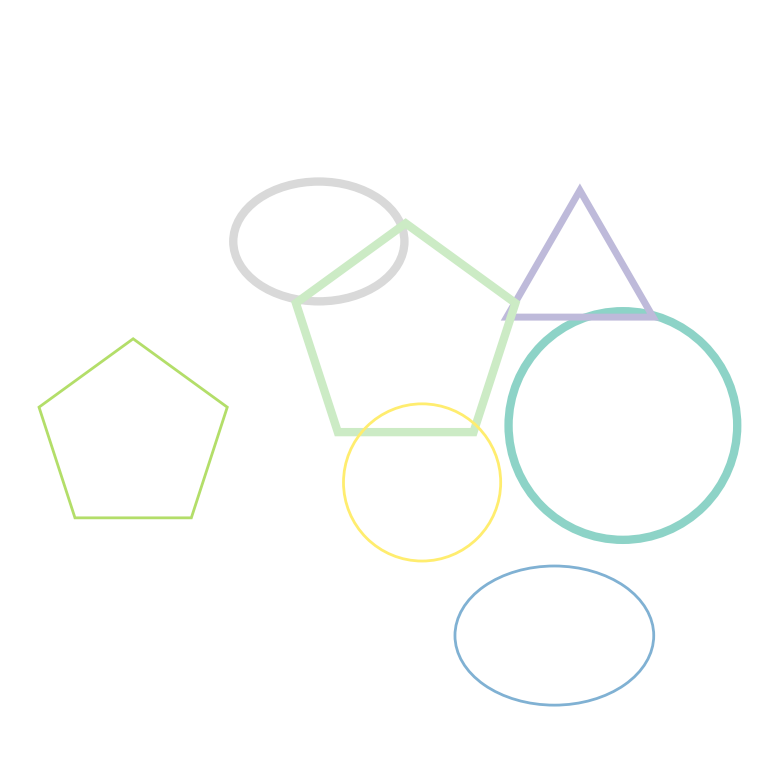[{"shape": "circle", "thickness": 3, "radius": 0.74, "center": [0.809, 0.447]}, {"shape": "triangle", "thickness": 2.5, "radius": 0.55, "center": [0.753, 0.643]}, {"shape": "oval", "thickness": 1, "radius": 0.65, "center": [0.72, 0.175]}, {"shape": "pentagon", "thickness": 1, "radius": 0.64, "center": [0.173, 0.431]}, {"shape": "oval", "thickness": 3, "radius": 0.56, "center": [0.414, 0.686]}, {"shape": "pentagon", "thickness": 3, "radius": 0.75, "center": [0.527, 0.56]}, {"shape": "circle", "thickness": 1, "radius": 0.51, "center": [0.548, 0.373]}]